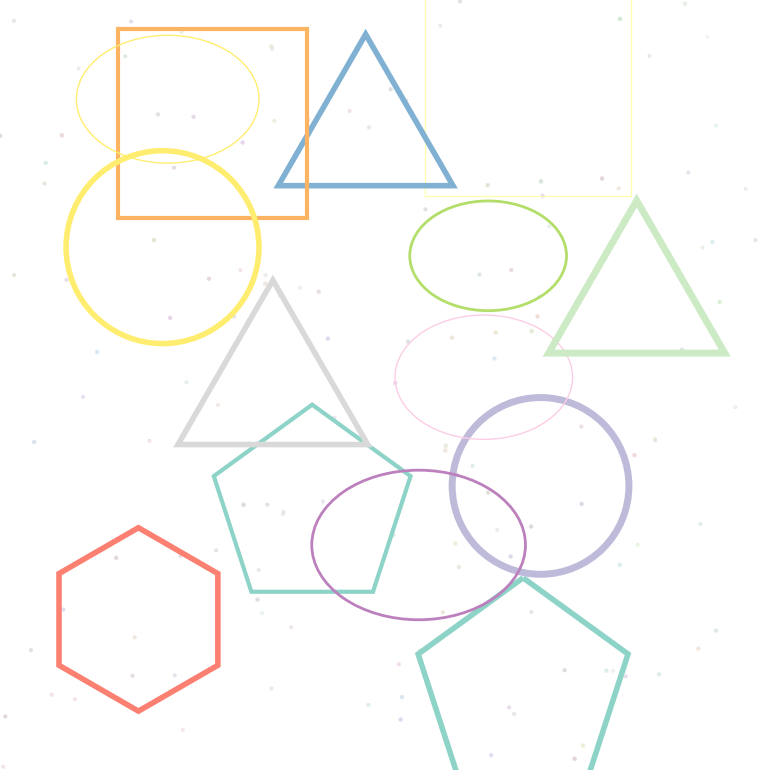[{"shape": "pentagon", "thickness": 1.5, "radius": 0.67, "center": [0.405, 0.34]}, {"shape": "pentagon", "thickness": 2, "radius": 0.72, "center": [0.679, 0.106]}, {"shape": "square", "thickness": 0.5, "radius": 0.67, "center": [0.686, 0.878]}, {"shape": "circle", "thickness": 2.5, "radius": 0.57, "center": [0.702, 0.369]}, {"shape": "hexagon", "thickness": 2, "radius": 0.6, "center": [0.18, 0.196]}, {"shape": "triangle", "thickness": 2, "radius": 0.66, "center": [0.475, 0.824]}, {"shape": "square", "thickness": 1.5, "radius": 0.61, "center": [0.276, 0.84]}, {"shape": "oval", "thickness": 1, "radius": 0.51, "center": [0.634, 0.668]}, {"shape": "oval", "thickness": 0.5, "radius": 0.58, "center": [0.628, 0.51]}, {"shape": "triangle", "thickness": 2, "radius": 0.71, "center": [0.354, 0.494]}, {"shape": "oval", "thickness": 1, "radius": 0.69, "center": [0.544, 0.292]}, {"shape": "triangle", "thickness": 2.5, "radius": 0.66, "center": [0.827, 0.607]}, {"shape": "oval", "thickness": 0.5, "radius": 0.59, "center": [0.218, 0.871]}, {"shape": "circle", "thickness": 2, "radius": 0.63, "center": [0.211, 0.679]}]